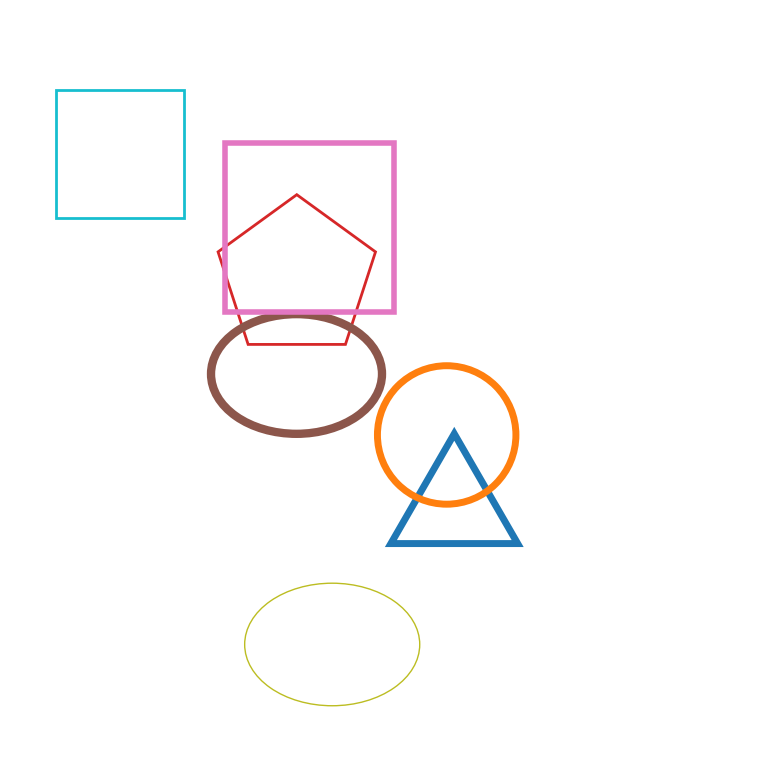[{"shape": "triangle", "thickness": 2.5, "radius": 0.48, "center": [0.59, 0.342]}, {"shape": "circle", "thickness": 2.5, "radius": 0.45, "center": [0.58, 0.435]}, {"shape": "pentagon", "thickness": 1, "radius": 0.54, "center": [0.385, 0.64]}, {"shape": "oval", "thickness": 3, "radius": 0.56, "center": [0.385, 0.514]}, {"shape": "square", "thickness": 2, "radius": 0.55, "center": [0.402, 0.705]}, {"shape": "oval", "thickness": 0.5, "radius": 0.57, "center": [0.431, 0.163]}, {"shape": "square", "thickness": 1, "radius": 0.42, "center": [0.156, 0.8]}]